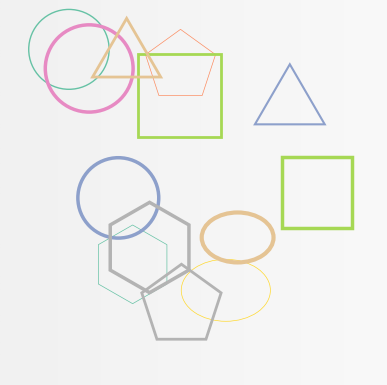[{"shape": "circle", "thickness": 1, "radius": 0.52, "center": [0.178, 0.872]}, {"shape": "hexagon", "thickness": 0.5, "radius": 0.51, "center": [0.342, 0.313]}, {"shape": "pentagon", "thickness": 0.5, "radius": 0.47, "center": [0.466, 0.829]}, {"shape": "triangle", "thickness": 1.5, "radius": 0.52, "center": [0.748, 0.729]}, {"shape": "circle", "thickness": 2.5, "radius": 0.52, "center": [0.305, 0.486]}, {"shape": "circle", "thickness": 2.5, "radius": 0.57, "center": [0.23, 0.822]}, {"shape": "square", "thickness": 2, "radius": 0.53, "center": [0.463, 0.752]}, {"shape": "square", "thickness": 2.5, "radius": 0.46, "center": [0.818, 0.5]}, {"shape": "oval", "thickness": 0.5, "radius": 0.58, "center": [0.583, 0.246]}, {"shape": "oval", "thickness": 3, "radius": 0.46, "center": [0.613, 0.383]}, {"shape": "triangle", "thickness": 2, "radius": 0.51, "center": [0.327, 0.851]}, {"shape": "pentagon", "thickness": 2, "radius": 0.54, "center": [0.468, 0.206]}, {"shape": "hexagon", "thickness": 2.5, "radius": 0.59, "center": [0.386, 0.357]}]